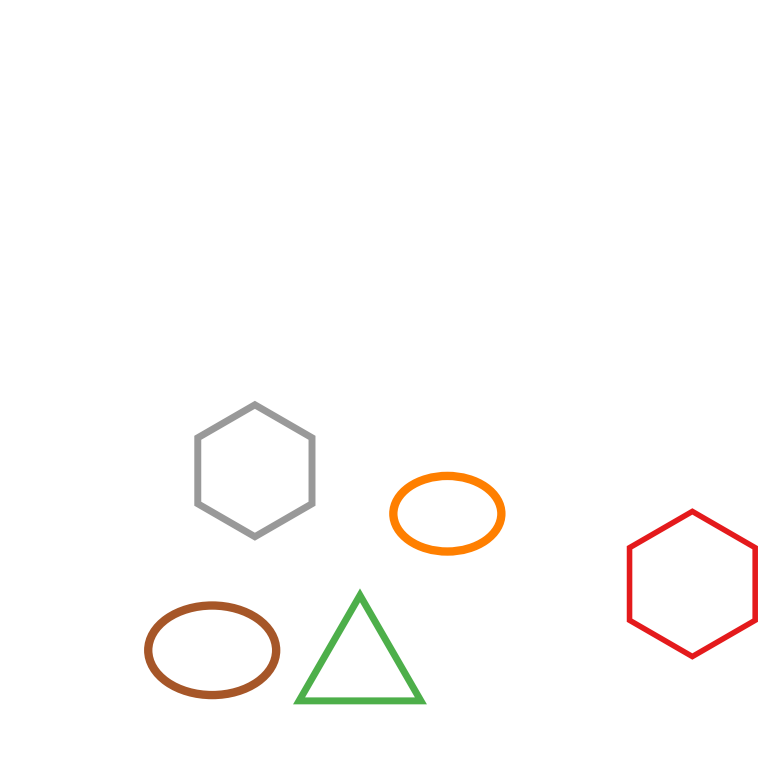[{"shape": "hexagon", "thickness": 2, "radius": 0.47, "center": [0.899, 0.242]}, {"shape": "triangle", "thickness": 2.5, "radius": 0.46, "center": [0.468, 0.135]}, {"shape": "oval", "thickness": 3, "radius": 0.35, "center": [0.581, 0.333]}, {"shape": "oval", "thickness": 3, "radius": 0.42, "center": [0.276, 0.155]}, {"shape": "hexagon", "thickness": 2.5, "radius": 0.43, "center": [0.331, 0.389]}]